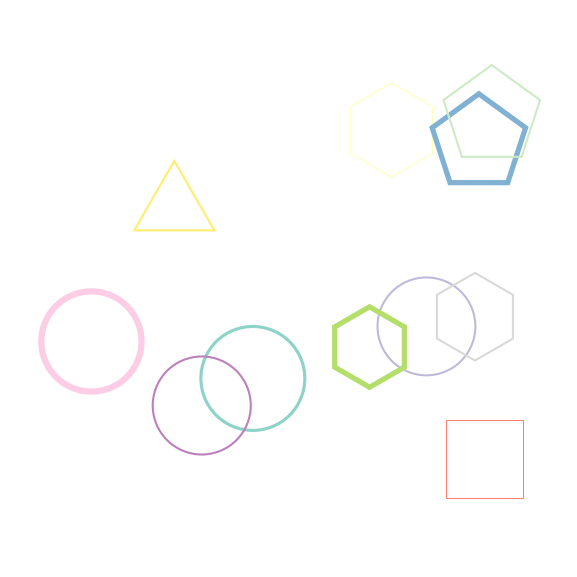[{"shape": "circle", "thickness": 1.5, "radius": 0.45, "center": [0.438, 0.344]}, {"shape": "hexagon", "thickness": 0.5, "radius": 0.41, "center": [0.678, 0.774]}, {"shape": "circle", "thickness": 1, "radius": 0.42, "center": [0.738, 0.434]}, {"shape": "square", "thickness": 0.5, "radius": 0.34, "center": [0.839, 0.204]}, {"shape": "pentagon", "thickness": 2.5, "radius": 0.43, "center": [0.829, 0.752]}, {"shape": "hexagon", "thickness": 2.5, "radius": 0.35, "center": [0.64, 0.398]}, {"shape": "circle", "thickness": 3, "radius": 0.43, "center": [0.158, 0.408]}, {"shape": "hexagon", "thickness": 1, "radius": 0.38, "center": [0.822, 0.451]}, {"shape": "circle", "thickness": 1, "radius": 0.42, "center": [0.349, 0.297]}, {"shape": "pentagon", "thickness": 1, "radius": 0.44, "center": [0.852, 0.799]}, {"shape": "triangle", "thickness": 1, "radius": 0.4, "center": [0.302, 0.64]}]